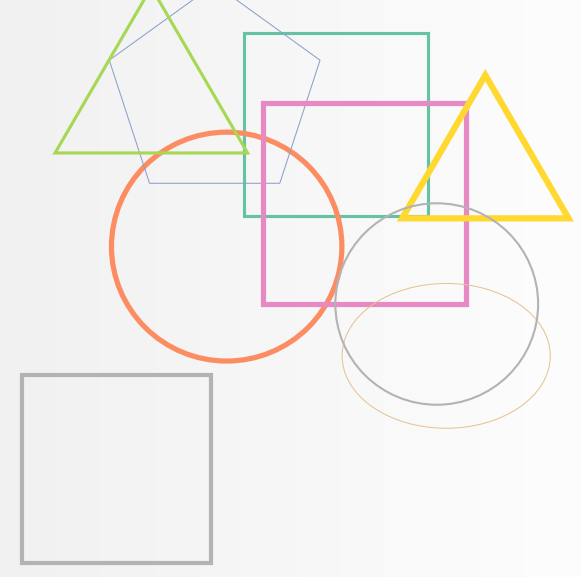[{"shape": "square", "thickness": 1.5, "radius": 0.79, "center": [0.578, 0.783]}, {"shape": "circle", "thickness": 2.5, "radius": 0.99, "center": [0.39, 0.572]}, {"shape": "pentagon", "thickness": 0.5, "radius": 0.95, "center": [0.369, 0.836]}, {"shape": "square", "thickness": 2.5, "radius": 0.87, "center": [0.627, 0.647]}, {"shape": "triangle", "thickness": 1.5, "radius": 0.96, "center": [0.26, 0.83]}, {"shape": "triangle", "thickness": 3, "radius": 0.83, "center": [0.835, 0.704]}, {"shape": "oval", "thickness": 0.5, "radius": 0.9, "center": [0.768, 0.383]}, {"shape": "circle", "thickness": 1, "radius": 0.87, "center": [0.751, 0.473]}, {"shape": "square", "thickness": 2, "radius": 0.81, "center": [0.201, 0.187]}]